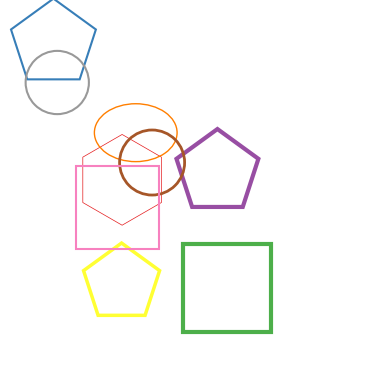[{"shape": "hexagon", "thickness": 0.5, "radius": 0.59, "center": [0.317, 0.533]}, {"shape": "pentagon", "thickness": 1.5, "radius": 0.58, "center": [0.139, 0.888]}, {"shape": "square", "thickness": 3, "radius": 0.57, "center": [0.59, 0.252]}, {"shape": "pentagon", "thickness": 3, "radius": 0.56, "center": [0.565, 0.553]}, {"shape": "oval", "thickness": 1, "radius": 0.54, "center": [0.353, 0.655]}, {"shape": "pentagon", "thickness": 2.5, "radius": 0.52, "center": [0.316, 0.265]}, {"shape": "circle", "thickness": 2, "radius": 0.42, "center": [0.395, 0.578]}, {"shape": "square", "thickness": 1.5, "radius": 0.54, "center": [0.306, 0.462]}, {"shape": "circle", "thickness": 1.5, "radius": 0.41, "center": [0.149, 0.786]}]